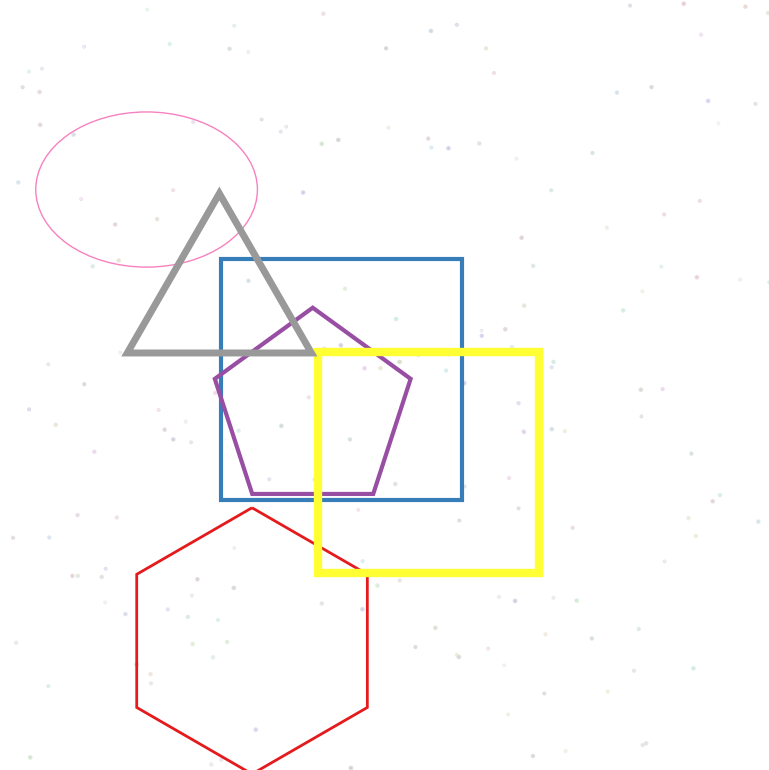[{"shape": "hexagon", "thickness": 1, "radius": 0.86, "center": [0.327, 0.168]}, {"shape": "square", "thickness": 1.5, "radius": 0.78, "center": [0.443, 0.507]}, {"shape": "pentagon", "thickness": 1.5, "radius": 0.67, "center": [0.406, 0.467]}, {"shape": "square", "thickness": 3, "radius": 0.72, "center": [0.557, 0.399]}, {"shape": "oval", "thickness": 0.5, "radius": 0.72, "center": [0.19, 0.754]}, {"shape": "triangle", "thickness": 2.5, "radius": 0.69, "center": [0.285, 0.611]}]